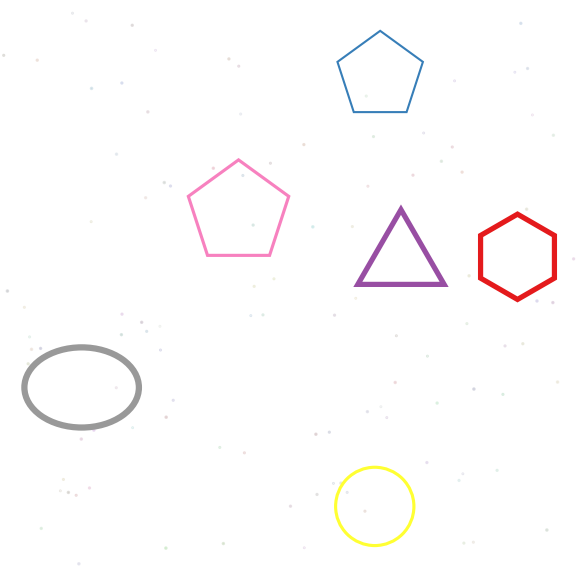[{"shape": "hexagon", "thickness": 2.5, "radius": 0.37, "center": [0.896, 0.554]}, {"shape": "pentagon", "thickness": 1, "radius": 0.39, "center": [0.658, 0.868]}, {"shape": "triangle", "thickness": 2.5, "radius": 0.43, "center": [0.694, 0.55]}, {"shape": "circle", "thickness": 1.5, "radius": 0.34, "center": [0.649, 0.122]}, {"shape": "pentagon", "thickness": 1.5, "radius": 0.46, "center": [0.413, 0.631]}, {"shape": "oval", "thickness": 3, "radius": 0.5, "center": [0.141, 0.328]}]